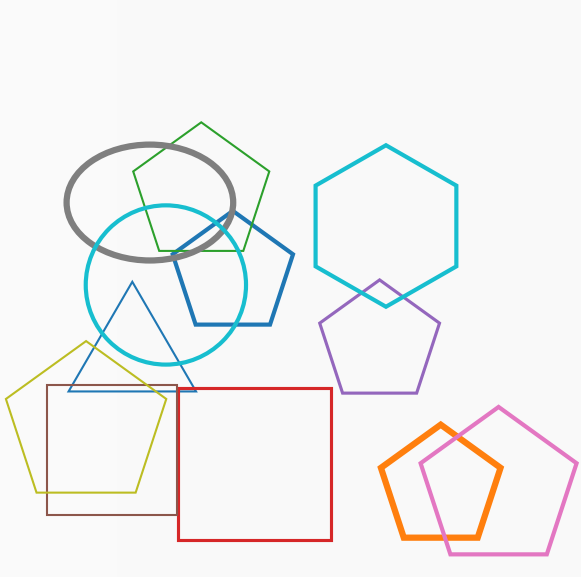[{"shape": "pentagon", "thickness": 2, "radius": 0.54, "center": [0.401, 0.525]}, {"shape": "triangle", "thickness": 1, "radius": 0.63, "center": [0.228, 0.385]}, {"shape": "pentagon", "thickness": 3, "radius": 0.54, "center": [0.758, 0.156]}, {"shape": "pentagon", "thickness": 1, "radius": 0.62, "center": [0.346, 0.664]}, {"shape": "square", "thickness": 1.5, "radius": 0.66, "center": [0.438, 0.196]}, {"shape": "pentagon", "thickness": 1.5, "radius": 0.54, "center": [0.653, 0.406]}, {"shape": "square", "thickness": 1, "radius": 0.56, "center": [0.193, 0.22]}, {"shape": "pentagon", "thickness": 2, "radius": 0.71, "center": [0.858, 0.153]}, {"shape": "oval", "thickness": 3, "radius": 0.72, "center": [0.258, 0.648]}, {"shape": "pentagon", "thickness": 1, "radius": 0.73, "center": [0.148, 0.263]}, {"shape": "hexagon", "thickness": 2, "radius": 0.7, "center": [0.664, 0.608]}, {"shape": "circle", "thickness": 2, "radius": 0.69, "center": [0.285, 0.506]}]